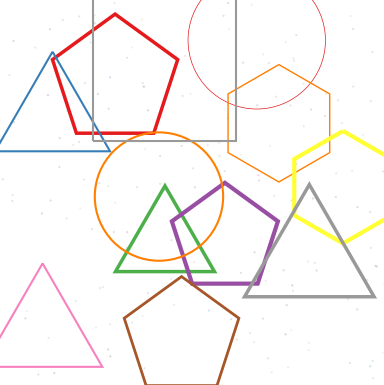[{"shape": "pentagon", "thickness": 2.5, "radius": 0.85, "center": [0.299, 0.792]}, {"shape": "circle", "thickness": 0.5, "radius": 0.89, "center": [0.667, 0.895]}, {"shape": "triangle", "thickness": 1.5, "radius": 0.86, "center": [0.136, 0.693]}, {"shape": "triangle", "thickness": 2.5, "radius": 0.74, "center": [0.428, 0.369]}, {"shape": "pentagon", "thickness": 3, "radius": 0.72, "center": [0.584, 0.38]}, {"shape": "circle", "thickness": 1.5, "radius": 0.83, "center": [0.413, 0.489]}, {"shape": "hexagon", "thickness": 1, "radius": 0.76, "center": [0.724, 0.68]}, {"shape": "hexagon", "thickness": 3, "radius": 0.73, "center": [0.891, 0.514]}, {"shape": "pentagon", "thickness": 2, "radius": 0.78, "center": [0.472, 0.125]}, {"shape": "triangle", "thickness": 1.5, "radius": 0.9, "center": [0.111, 0.137]}, {"shape": "square", "thickness": 1.5, "radius": 0.92, "center": [0.427, 0.819]}, {"shape": "triangle", "thickness": 2.5, "radius": 0.97, "center": [0.803, 0.326]}]